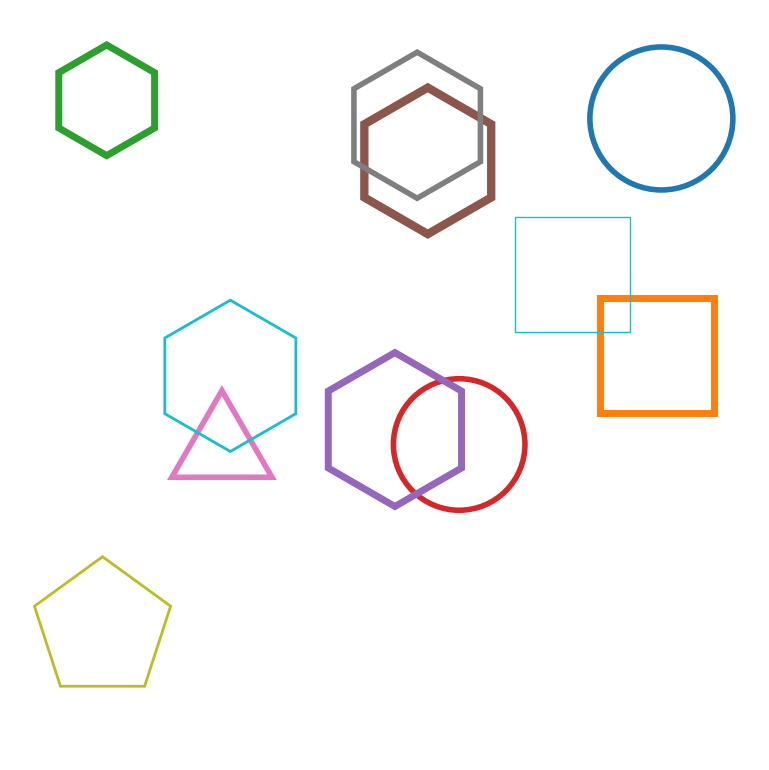[{"shape": "circle", "thickness": 2, "radius": 0.46, "center": [0.859, 0.846]}, {"shape": "square", "thickness": 2.5, "radius": 0.37, "center": [0.853, 0.538]}, {"shape": "hexagon", "thickness": 2.5, "radius": 0.36, "center": [0.139, 0.87]}, {"shape": "circle", "thickness": 2, "radius": 0.43, "center": [0.596, 0.423]}, {"shape": "hexagon", "thickness": 2.5, "radius": 0.5, "center": [0.513, 0.442]}, {"shape": "hexagon", "thickness": 3, "radius": 0.48, "center": [0.556, 0.791]}, {"shape": "triangle", "thickness": 2, "radius": 0.38, "center": [0.288, 0.418]}, {"shape": "hexagon", "thickness": 2, "radius": 0.47, "center": [0.542, 0.837]}, {"shape": "pentagon", "thickness": 1, "radius": 0.46, "center": [0.133, 0.184]}, {"shape": "hexagon", "thickness": 1, "radius": 0.49, "center": [0.299, 0.512]}, {"shape": "square", "thickness": 0.5, "radius": 0.37, "center": [0.744, 0.643]}]